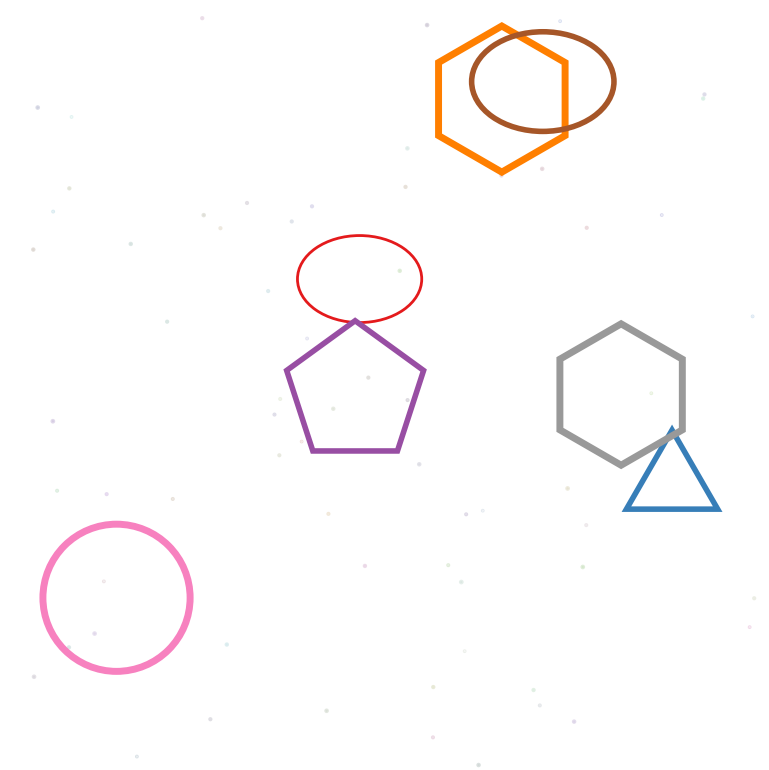[{"shape": "oval", "thickness": 1, "radius": 0.4, "center": [0.467, 0.638]}, {"shape": "triangle", "thickness": 2, "radius": 0.34, "center": [0.873, 0.373]}, {"shape": "pentagon", "thickness": 2, "radius": 0.47, "center": [0.461, 0.49]}, {"shape": "hexagon", "thickness": 2.5, "radius": 0.47, "center": [0.652, 0.871]}, {"shape": "oval", "thickness": 2, "radius": 0.46, "center": [0.705, 0.894]}, {"shape": "circle", "thickness": 2.5, "radius": 0.48, "center": [0.151, 0.224]}, {"shape": "hexagon", "thickness": 2.5, "radius": 0.46, "center": [0.807, 0.488]}]